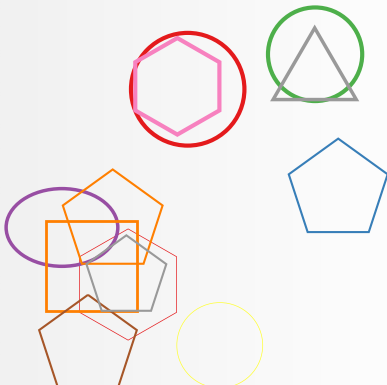[{"shape": "circle", "thickness": 3, "radius": 0.73, "center": [0.484, 0.768]}, {"shape": "hexagon", "thickness": 0.5, "radius": 0.72, "center": [0.331, 0.261]}, {"shape": "pentagon", "thickness": 1.5, "radius": 0.67, "center": [0.873, 0.506]}, {"shape": "circle", "thickness": 3, "radius": 0.61, "center": [0.813, 0.859]}, {"shape": "oval", "thickness": 2.5, "radius": 0.72, "center": [0.16, 0.409]}, {"shape": "pentagon", "thickness": 1.5, "radius": 0.68, "center": [0.291, 0.424]}, {"shape": "square", "thickness": 2, "radius": 0.59, "center": [0.236, 0.31]}, {"shape": "circle", "thickness": 0.5, "radius": 0.55, "center": [0.567, 0.103]}, {"shape": "pentagon", "thickness": 1.5, "radius": 0.66, "center": [0.227, 0.102]}, {"shape": "hexagon", "thickness": 3, "radius": 0.63, "center": [0.458, 0.776]}, {"shape": "pentagon", "thickness": 1.5, "radius": 0.54, "center": [0.326, 0.28]}, {"shape": "triangle", "thickness": 2.5, "radius": 0.62, "center": [0.812, 0.803]}]